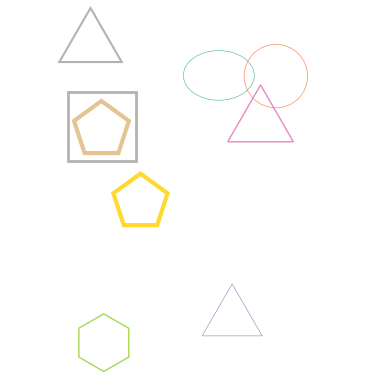[{"shape": "oval", "thickness": 0.5, "radius": 0.46, "center": [0.568, 0.804]}, {"shape": "circle", "thickness": 0.5, "radius": 0.41, "center": [0.717, 0.802]}, {"shape": "triangle", "thickness": 0.5, "radius": 0.45, "center": [0.603, 0.173]}, {"shape": "triangle", "thickness": 1, "radius": 0.49, "center": [0.677, 0.681]}, {"shape": "hexagon", "thickness": 1, "radius": 0.37, "center": [0.27, 0.11]}, {"shape": "pentagon", "thickness": 3, "radius": 0.37, "center": [0.365, 0.475]}, {"shape": "pentagon", "thickness": 3, "radius": 0.37, "center": [0.264, 0.663]}, {"shape": "triangle", "thickness": 1.5, "radius": 0.47, "center": [0.235, 0.886]}, {"shape": "square", "thickness": 2, "radius": 0.44, "center": [0.265, 0.672]}]